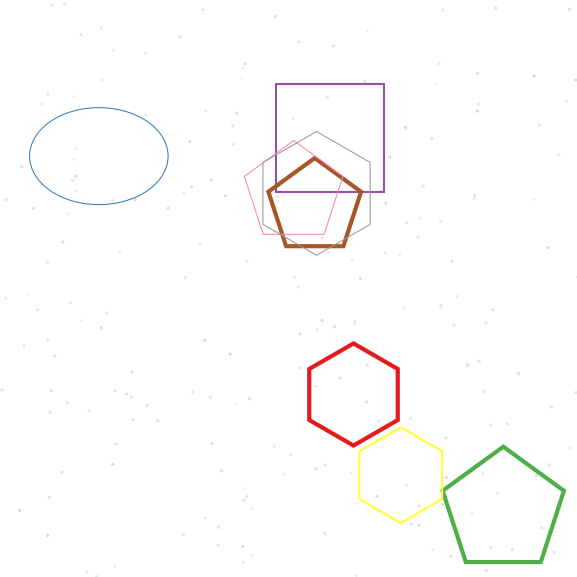[{"shape": "hexagon", "thickness": 2, "radius": 0.44, "center": [0.612, 0.316]}, {"shape": "oval", "thickness": 0.5, "radius": 0.6, "center": [0.171, 0.729]}, {"shape": "pentagon", "thickness": 2, "radius": 0.55, "center": [0.871, 0.115]}, {"shape": "square", "thickness": 1, "radius": 0.47, "center": [0.572, 0.76]}, {"shape": "hexagon", "thickness": 1, "radius": 0.41, "center": [0.694, 0.176]}, {"shape": "pentagon", "thickness": 2, "radius": 0.42, "center": [0.545, 0.641]}, {"shape": "pentagon", "thickness": 0.5, "radius": 0.45, "center": [0.508, 0.666]}, {"shape": "hexagon", "thickness": 0.5, "radius": 0.54, "center": [0.548, 0.664]}]